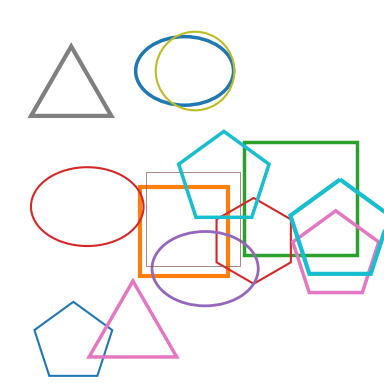[{"shape": "oval", "thickness": 2.5, "radius": 0.64, "center": [0.48, 0.816]}, {"shape": "pentagon", "thickness": 1.5, "radius": 0.53, "center": [0.19, 0.11]}, {"shape": "square", "thickness": 3, "radius": 0.58, "center": [0.478, 0.399]}, {"shape": "square", "thickness": 2.5, "radius": 0.74, "center": [0.78, 0.484]}, {"shape": "hexagon", "thickness": 1.5, "radius": 0.56, "center": [0.659, 0.374]}, {"shape": "oval", "thickness": 1.5, "radius": 0.73, "center": [0.227, 0.463]}, {"shape": "oval", "thickness": 2, "radius": 0.69, "center": [0.533, 0.302]}, {"shape": "square", "thickness": 0.5, "radius": 0.61, "center": [0.5, 0.43]}, {"shape": "pentagon", "thickness": 2.5, "radius": 0.59, "center": [0.872, 0.335]}, {"shape": "triangle", "thickness": 2.5, "radius": 0.66, "center": [0.345, 0.139]}, {"shape": "triangle", "thickness": 3, "radius": 0.6, "center": [0.185, 0.759]}, {"shape": "circle", "thickness": 1.5, "radius": 0.51, "center": [0.507, 0.816]}, {"shape": "pentagon", "thickness": 3, "radius": 0.68, "center": [0.883, 0.398]}, {"shape": "pentagon", "thickness": 2.5, "radius": 0.62, "center": [0.581, 0.535]}]